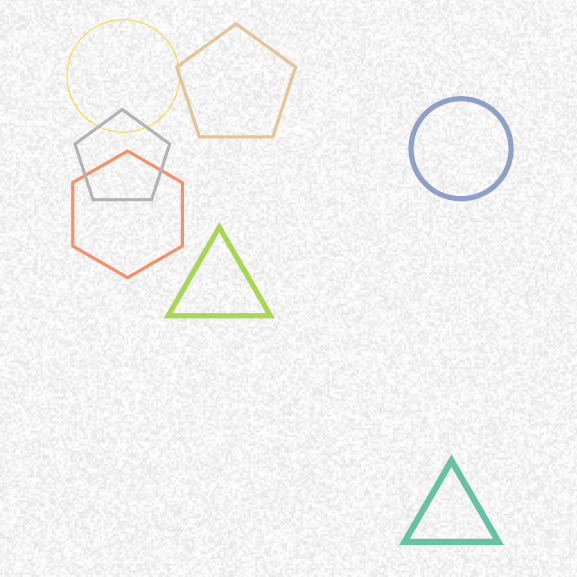[{"shape": "triangle", "thickness": 3, "radius": 0.47, "center": [0.782, 0.108]}, {"shape": "hexagon", "thickness": 1.5, "radius": 0.55, "center": [0.221, 0.628]}, {"shape": "circle", "thickness": 2.5, "radius": 0.43, "center": [0.798, 0.742]}, {"shape": "triangle", "thickness": 2.5, "radius": 0.51, "center": [0.38, 0.504]}, {"shape": "circle", "thickness": 0.5, "radius": 0.49, "center": [0.213, 0.868]}, {"shape": "pentagon", "thickness": 1.5, "radius": 0.54, "center": [0.409, 0.85]}, {"shape": "pentagon", "thickness": 1.5, "radius": 0.43, "center": [0.212, 0.723]}]